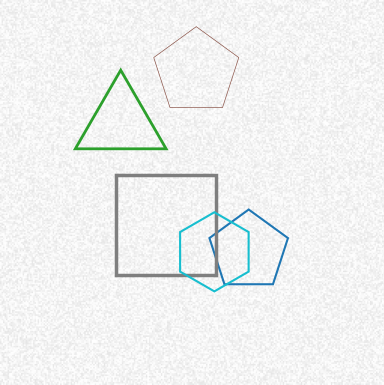[{"shape": "pentagon", "thickness": 1.5, "radius": 0.54, "center": [0.646, 0.348]}, {"shape": "triangle", "thickness": 2, "radius": 0.68, "center": [0.314, 0.682]}, {"shape": "pentagon", "thickness": 0.5, "radius": 0.58, "center": [0.51, 0.815]}, {"shape": "square", "thickness": 2.5, "radius": 0.65, "center": [0.431, 0.415]}, {"shape": "hexagon", "thickness": 1.5, "radius": 0.51, "center": [0.557, 0.346]}]